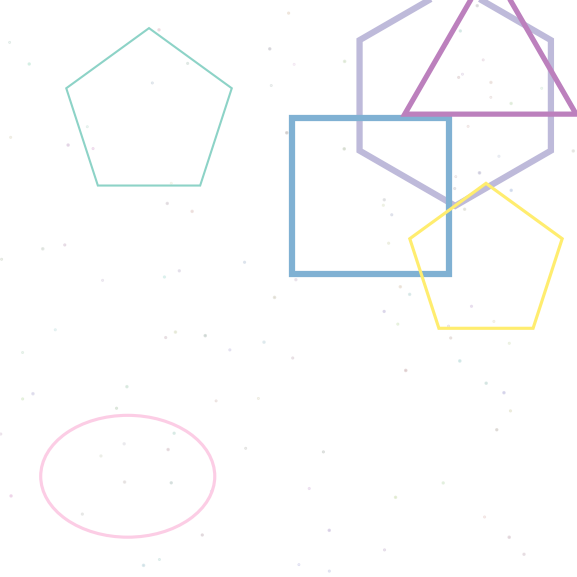[{"shape": "pentagon", "thickness": 1, "radius": 0.75, "center": [0.258, 0.8]}, {"shape": "hexagon", "thickness": 3, "radius": 0.96, "center": [0.788, 0.834]}, {"shape": "square", "thickness": 3, "radius": 0.68, "center": [0.641, 0.66]}, {"shape": "oval", "thickness": 1.5, "radius": 0.75, "center": [0.221, 0.174]}, {"shape": "triangle", "thickness": 2.5, "radius": 0.86, "center": [0.849, 0.887]}, {"shape": "pentagon", "thickness": 1.5, "radius": 0.69, "center": [0.842, 0.543]}]